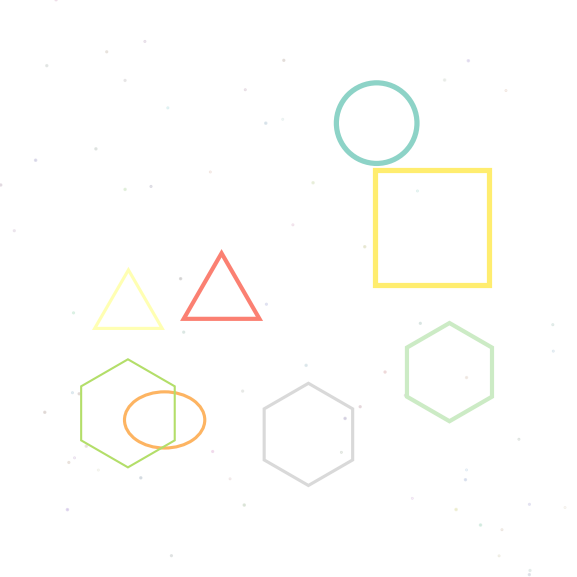[{"shape": "circle", "thickness": 2.5, "radius": 0.35, "center": [0.652, 0.786]}, {"shape": "triangle", "thickness": 1.5, "radius": 0.34, "center": [0.222, 0.464]}, {"shape": "triangle", "thickness": 2, "radius": 0.38, "center": [0.384, 0.485]}, {"shape": "oval", "thickness": 1.5, "radius": 0.35, "center": [0.285, 0.272]}, {"shape": "hexagon", "thickness": 1, "radius": 0.47, "center": [0.222, 0.283]}, {"shape": "hexagon", "thickness": 1.5, "radius": 0.44, "center": [0.534, 0.247]}, {"shape": "hexagon", "thickness": 2, "radius": 0.43, "center": [0.778, 0.355]}, {"shape": "square", "thickness": 2.5, "radius": 0.49, "center": [0.748, 0.605]}]